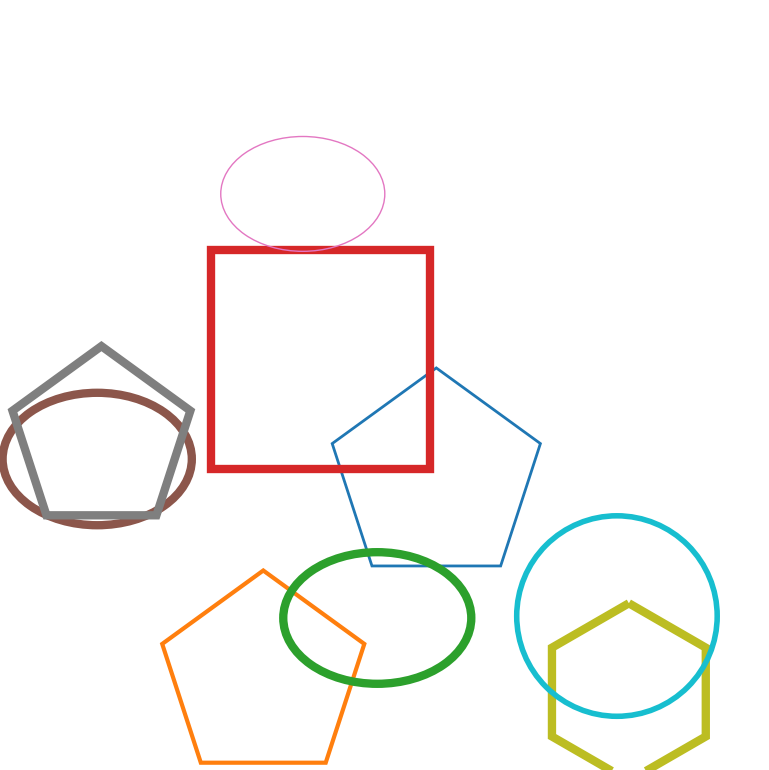[{"shape": "pentagon", "thickness": 1, "radius": 0.71, "center": [0.567, 0.38]}, {"shape": "pentagon", "thickness": 1.5, "radius": 0.69, "center": [0.342, 0.121]}, {"shape": "oval", "thickness": 3, "radius": 0.61, "center": [0.49, 0.197]}, {"shape": "square", "thickness": 3, "radius": 0.71, "center": [0.416, 0.533]}, {"shape": "oval", "thickness": 3, "radius": 0.61, "center": [0.126, 0.404]}, {"shape": "oval", "thickness": 0.5, "radius": 0.53, "center": [0.393, 0.748]}, {"shape": "pentagon", "thickness": 3, "radius": 0.61, "center": [0.132, 0.429]}, {"shape": "hexagon", "thickness": 3, "radius": 0.58, "center": [0.817, 0.101]}, {"shape": "circle", "thickness": 2, "radius": 0.65, "center": [0.801, 0.2]}]